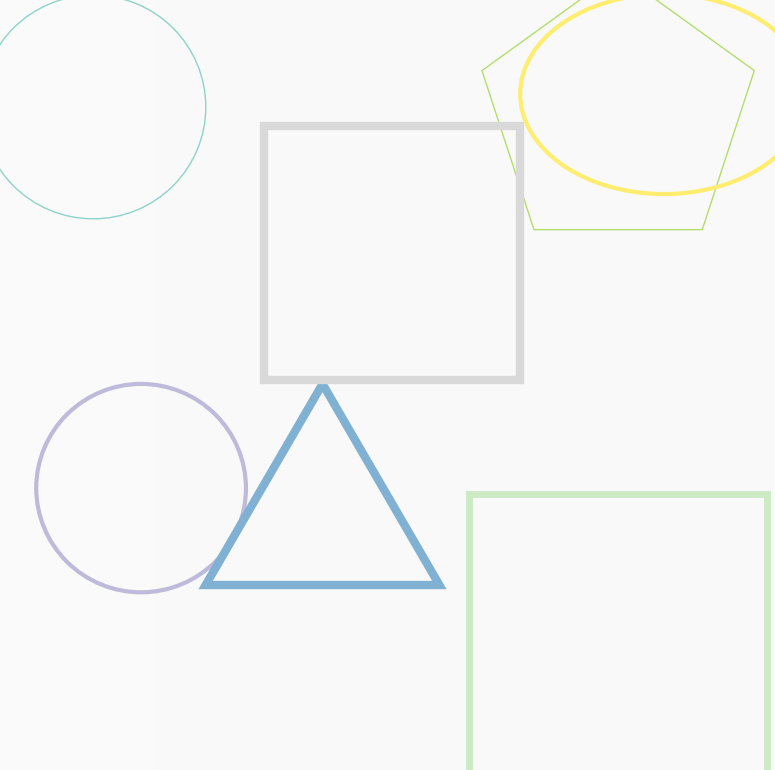[{"shape": "circle", "thickness": 0.5, "radius": 0.73, "center": [0.12, 0.861]}, {"shape": "circle", "thickness": 1.5, "radius": 0.68, "center": [0.182, 0.366]}, {"shape": "triangle", "thickness": 3, "radius": 0.87, "center": [0.416, 0.327]}, {"shape": "pentagon", "thickness": 0.5, "radius": 0.92, "center": [0.798, 0.851]}, {"shape": "square", "thickness": 3, "radius": 0.83, "center": [0.506, 0.671]}, {"shape": "square", "thickness": 2.5, "radius": 0.96, "center": [0.798, 0.166]}, {"shape": "oval", "thickness": 1.5, "radius": 0.93, "center": [0.857, 0.878]}]